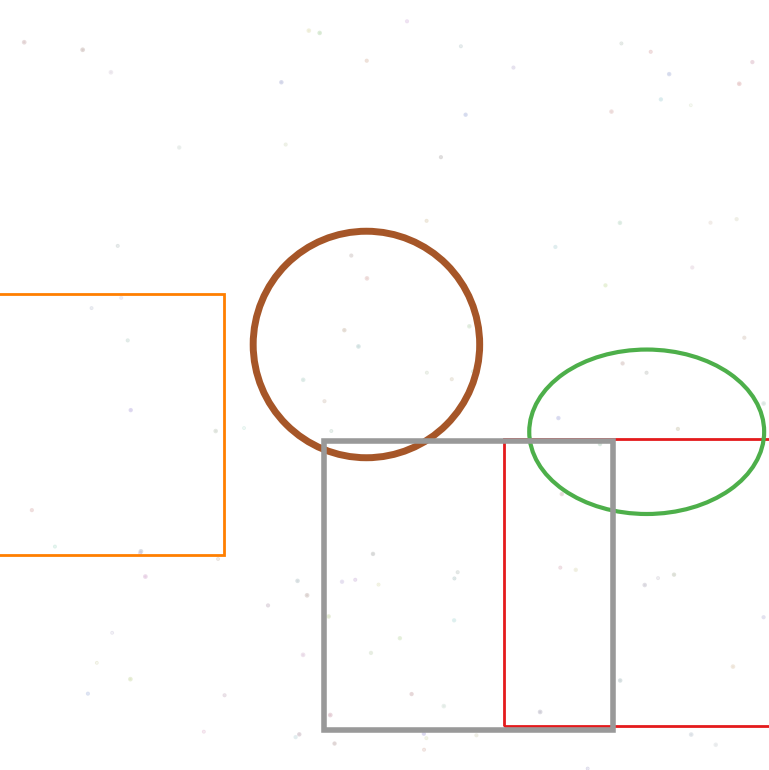[{"shape": "square", "thickness": 1, "radius": 0.93, "center": [0.841, 0.244]}, {"shape": "oval", "thickness": 1.5, "radius": 0.76, "center": [0.84, 0.439]}, {"shape": "square", "thickness": 1, "radius": 0.85, "center": [0.122, 0.449]}, {"shape": "circle", "thickness": 2.5, "radius": 0.74, "center": [0.476, 0.553]}, {"shape": "square", "thickness": 2, "radius": 0.94, "center": [0.609, 0.24]}]